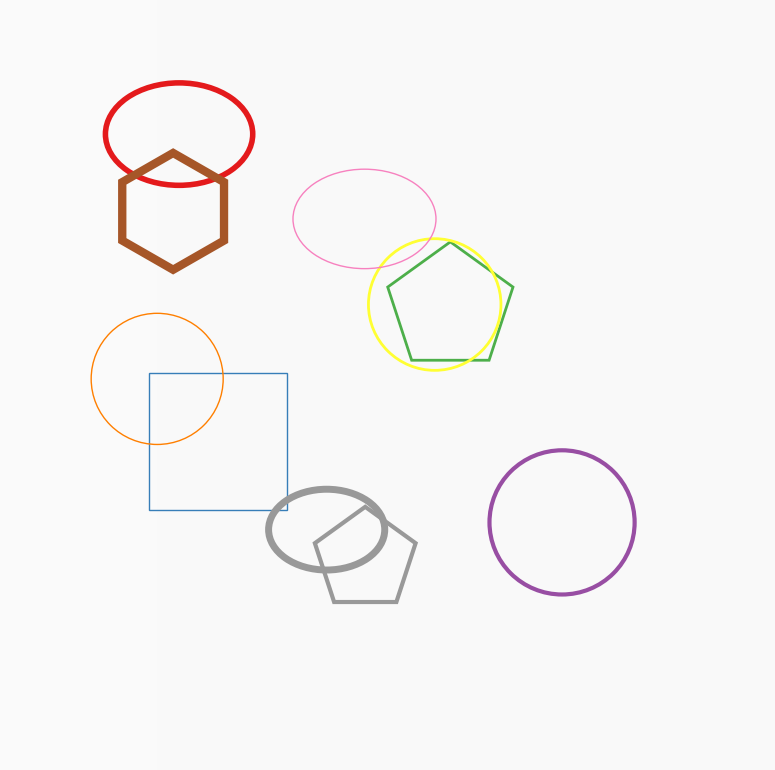[{"shape": "oval", "thickness": 2, "radius": 0.48, "center": [0.231, 0.826]}, {"shape": "square", "thickness": 0.5, "radius": 0.44, "center": [0.281, 0.427]}, {"shape": "pentagon", "thickness": 1, "radius": 0.42, "center": [0.581, 0.601]}, {"shape": "circle", "thickness": 1.5, "radius": 0.47, "center": [0.725, 0.322]}, {"shape": "circle", "thickness": 0.5, "radius": 0.43, "center": [0.203, 0.508]}, {"shape": "circle", "thickness": 1, "radius": 0.43, "center": [0.561, 0.605]}, {"shape": "hexagon", "thickness": 3, "radius": 0.38, "center": [0.223, 0.726]}, {"shape": "oval", "thickness": 0.5, "radius": 0.46, "center": [0.47, 0.716]}, {"shape": "pentagon", "thickness": 1.5, "radius": 0.34, "center": [0.471, 0.273]}, {"shape": "oval", "thickness": 2.5, "radius": 0.37, "center": [0.422, 0.312]}]